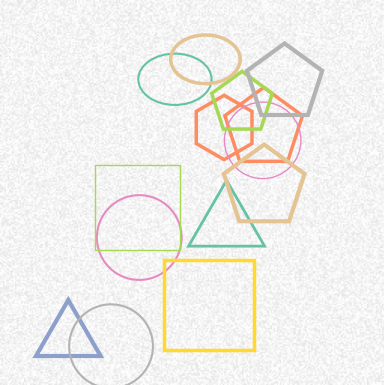[{"shape": "triangle", "thickness": 2, "radius": 0.57, "center": [0.588, 0.418]}, {"shape": "oval", "thickness": 1.5, "radius": 0.48, "center": [0.454, 0.794]}, {"shape": "hexagon", "thickness": 2.5, "radius": 0.42, "center": [0.582, 0.669]}, {"shape": "pentagon", "thickness": 2.5, "radius": 0.53, "center": [0.685, 0.667]}, {"shape": "triangle", "thickness": 3, "radius": 0.48, "center": [0.177, 0.124]}, {"shape": "circle", "thickness": 1, "radius": 0.5, "center": [0.682, 0.635]}, {"shape": "circle", "thickness": 1.5, "radius": 0.55, "center": [0.362, 0.383]}, {"shape": "pentagon", "thickness": 2.5, "radius": 0.41, "center": [0.629, 0.732]}, {"shape": "square", "thickness": 1, "radius": 0.55, "center": [0.358, 0.46]}, {"shape": "square", "thickness": 2.5, "radius": 0.59, "center": [0.543, 0.208]}, {"shape": "oval", "thickness": 2.5, "radius": 0.45, "center": [0.534, 0.846]}, {"shape": "pentagon", "thickness": 3, "radius": 0.55, "center": [0.686, 0.514]}, {"shape": "pentagon", "thickness": 3, "radius": 0.51, "center": [0.739, 0.784]}, {"shape": "circle", "thickness": 1.5, "radius": 0.54, "center": [0.288, 0.101]}]